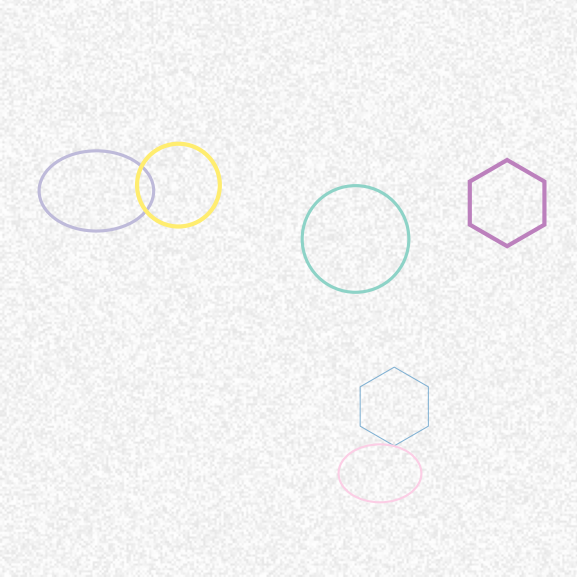[{"shape": "circle", "thickness": 1.5, "radius": 0.46, "center": [0.616, 0.585]}, {"shape": "oval", "thickness": 1.5, "radius": 0.5, "center": [0.167, 0.669]}, {"shape": "hexagon", "thickness": 0.5, "radius": 0.34, "center": [0.683, 0.295]}, {"shape": "oval", "thickness": 1, "radius": 0.36, "center": [0.658, 0.18]}, {"shape": "hexagon", "thickness": 2, "radius": 0.37, "center": [0.878, 0.647]}, {"shape": "circle", "thickness": 2, "radius": 0.36, "center": [0.309, 0.679]}]